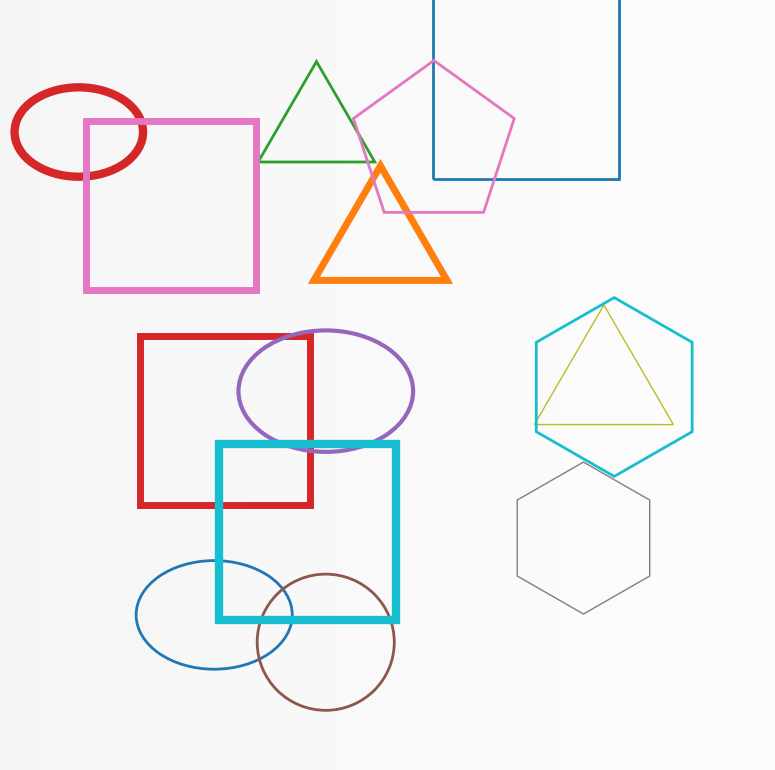[{"shape": "oval", "thickness": 1, "radius": 0.5, "center": [0.276, 0.201]}, {"shape": "square", "thickness": 1, "radius": 0.6, "center": [0.679, 0.887]}, {"shape": "triangle", "thickness": 2.5, "radius": 0.5, "center": [0.491, 0.685]}, {"shape": "triangle", "thickness": 1, "radius": 0.43, "center": [0.408, 0.833]}, {"shape": "oval", "thickness": 3, "radius": 0.41, "center": [0.102, 0.829]}, {"shape": "square", "thickness": 2.5, "radius": 0.55, "center": [0.29, 0.454]}, {"shape": "oval", "thickness": 1.5, "radius": 0.56, "center": [0.42, 0.492]}, {"shape": "circle", "thickness": 1, "radius": 0.44, "center": [0.42, 0.166]}, {"shape": "square", "thickness": 2.5, "radius": 0.55, "center": [0.221, 0.733]}, {"shape": "pentagon", "thickness": 1, "radius": 0.55, "center": [0.56, 0.812]}, {"shape": "hexagon", "thickness": 0.5, "radius": 0.49, "center": [0.753, 0.301]}, {"shape": "triangle", "thickness": 0.5, "radius": 0.52, "center": [0.779, 0.5]}, {"shape": "square", "thickness": 3, "radius": 0.57, "center": [0.397, 0.309]}, {"shape": "hexagon", "thickness": 1, "radius": 0.58, "center": [0.793, 0.497]}]